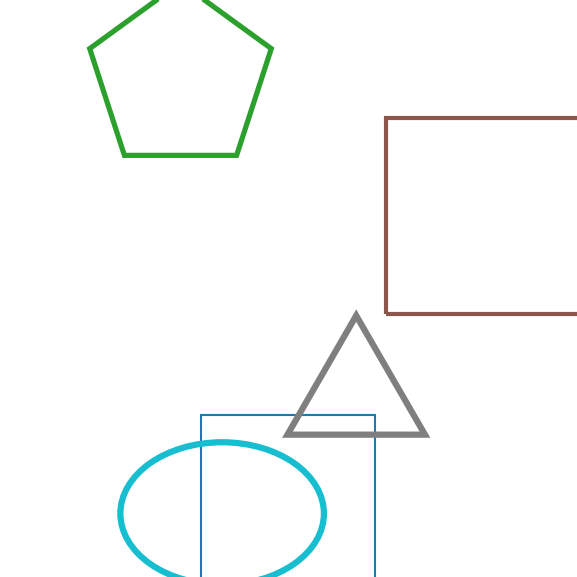[{"shape": "square", "thickness": 1, "radius": 0.76, "center": [0.499, 0.129]}, {"shape": "pentagon", "thickness": 2.5, "radius": 0.83, "center": [0.313, 0.864]}, {"shape": "square", "thickness": 2, "radius": 0.85, "center": [0.839, 0.625]}, {"shape": "triangle", "thickness": 3, "radius": 0.69, "center": [0.617, 0.315]}, {"shape": "oval", "thickness": 3, "radius": 0.88, "center": [0.385, 0.11]}]